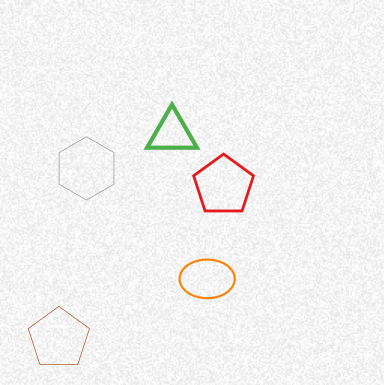[{"shape": "pentagon", "thickness": 2, "radius": 0.41, "center": [0.581, 0.518]}, {"shape": "triangle", "thickness": 3, "radius": 0.37, "center": [0.447, 0.654]}, {"shape": "oval", "thickness": 1.5, "radius": 0.36, "center": [0.538, 0.276]}, {"shape": "pentagon", "thickness": 0.5, "radius": 0.42, "center": [0.153, 0.121]}, {"shape": "hexagon", "thickness": 0.5, "radius": 0.41, "center": [0.225, 0.563]}]